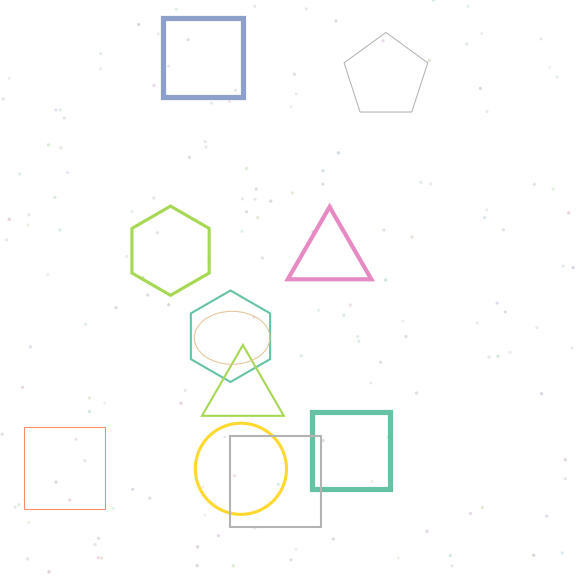[{"shape": "hexagon", "thickness": 1, "radius": 0.4, "center": [0.399, 0.417]}, {"shape": "square", "thickness": 2.5, "radius": 0.34, "center": [0.608, 0.219]}, {"shape": "square", "thickness": 0.5, "radius": 0.35, "center": [0.112, 0.189]}, {"shape": "square", "thickness": 2.5, "radius": 0.34, "center": [0.351, 0.899]}, {"shape": "triangle", "thickness": 2, "radius": 0.42, "center": [0.571, 0.557]}, {"shape": "triangle", "thickness": 1, "radius": 0.41, "center": [0.421, 0.32]}, {"shape": "hexagon", "thickness": 1.5, "radius": 0.39, "center": [0.295, 0.565]}, {"shape": "circle", "thickness": 1.5, "radius": 0.39, "center": [0.417, 0.187]}, {"shape": "oval", "thickness": 0.5, "radius": 0.33, "center": [0.402, 0.414]}, {"shape": "pentagon", "thickness": 0.5, "radius": 0.38, "center": [0.668, 0.867]}, {"shape": "square", "thickness": 1, "radius": 0.4, "center": [0.477, 0.166]}]